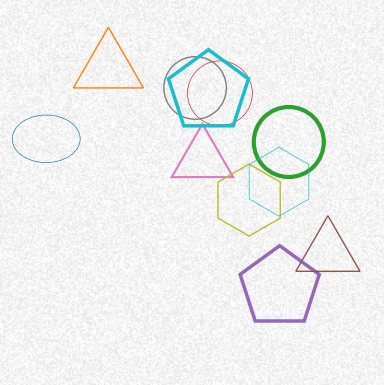[{"shape": "oval", "thickness": 0.5, "radius": 0.44, "center": [0.12, 0.639]}, {"shape": "triangle", "thickness": 1, "radius": 0.53, "center": [0.282, 0.824]}, {"shape": "circle", "thickness": 3, "radius": 0.45, "center": [0.75, 0.631]}, {"shape": "circle", "thickness": 0.5, "radius": 0.42, "center": [0.571, 0.758]}, {"shape": "pentagon", "thickness": 2.5, "radius": 0.54, "center": [0.726, 0.254]}, {"shape": "triangle", "thickness": 1, "radius": 0.48, "center": [0.852, 0.343]}, {"shape": "triangle", "thickness": 1.5, "radius": 0.46, "center": [0.526, 0.586]}, {"shape": "circle", "thickness": 1, "radius": 0.41, "center": [0.507, 0.772]}, {"shape": "hexagon", "thickness": 1, "radius": 0.47, "center": [0.647, 0.48]}, {"shape": "hexagon", "thickness": 0.5, "radius": 0.45, "center": [0.725, 0.528]}, {"shape": "pentagon", "thickness": 2.5, "radius": 0.55, "center": [0.541, 0.762]}]